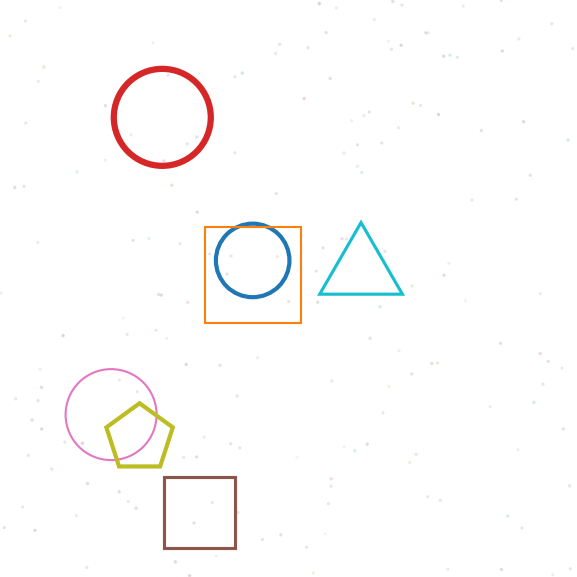[{"shape": "circle", "thickness": 2, "radius": 0.32, "center": [0.438, 0.548]}, {"shape": "square", "thickness": 1, "radius": 0.42, "center": [0.439, 0.524]}, {"shape": "circle", "thickness": 3, "radius": 0.42, "center": [0.281, 0.796]}, {"shape": "square", "thickness": 1.5, "radius": 0.3, "center": [0.345, 0.111]}, {"shape": "circle", "thickness": 1, "radius": 0.39, "center": [0.192, 0.281]}, {"shape": "pentagon", "thickness": 2, "radius": 0.3, "center": [0.242, 0.24]}, {"shape": "triangle", "thickness": 1.5, "radius": 0.41, "center": [0.625, 0.531]}]